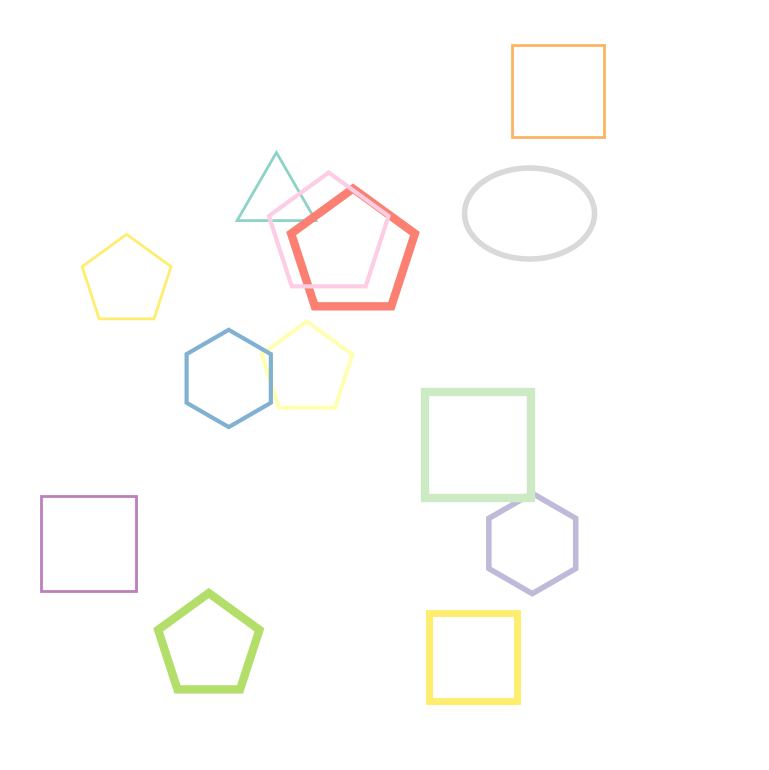[{"shape": "triangle", "thickness": 1, "radius": 0.29, "center": [0.359, 0.743]}, {"shape": "pentagon", "thickness": 1.5, "radius": 0.31, "center": [0.399, 0.521]}, {"shape": "hexagon", "thickness": 2, "radius": 0.33, "center": [0.691, 0.294]}, {"shape": "pentagon", "thickness": 3, "radius": 0.42, "center": [0.458, 0.671]}, {"shape": "hexagon", "thickness": 1.5, "radius": 0.32, "center": [0.297, 0.509]}, {"shape": "square", "thickness": 1, "radius": 0.3, "center": [0.725, 0.882]}, {"shape": "pentagon", "thickness": 3, "radius": 0.35, "center": [0.271, 0.161]}, {"shape": "pentagon", "thickness": 1.5, "radius": 0.41, "center": [0.427, 0.694]}, {"shape": "oval", "thickness": 2, "radius": 0.42, "center": [0.688, 0.723]}, {"shape": "square", "thickness": 1, "radius": 0.31, "center": [0.115, 0.294]}, {"shape": "square", "thickness": 3, "radius": 0.34, "center": [0.62, 0.422]}, {"shape": "square", "thickness": 2.5, "radius": 0.29, "center": [0.614, 0.146]}, {"shape": "pentagon", "thickness": 1, "radius": 0.3, "center": [0.164, 0.635]}]